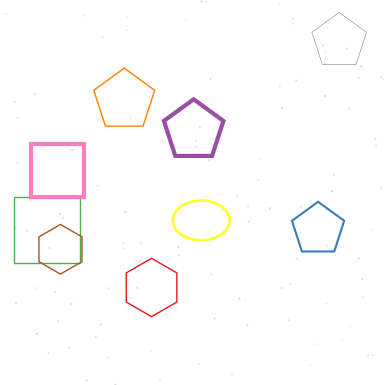[{"shape": "hexagon", "thickness": 1, "radius": 0.38, "center": [0.394, 0.253]}, {"shape": "pentagon", "thickness": 1.5, "radius": 0.36, "center": [0.826, 0.404]}, {"shape": "square", "thickness": 1, "radius": 0.42, "center": [0.122, 0.403]}, {"shape": "pentagon", "thickness": 3, "radius": 0.41, "center": [0.503, 0.661]}, {"shape": "pentagon", "thickness": 1, "radius": 0.42, "center": [0.323, 0.74]}, {"shape": "oval", "thickness": 2, "radius": 0.37, "center": [0.522, 0.427]}, {"shape": "hexagon", "thickness": 1, "radius": 0.32, "center": [0.157, 0.353]}, {"shape": "square", "thickness": 3, "radius": 0.35, "center": [0.15, 0.557]}, {"shape": "pentagon", "thickness": 0.5, "radius": 0.37, "center": [0.881, 0.893]}]